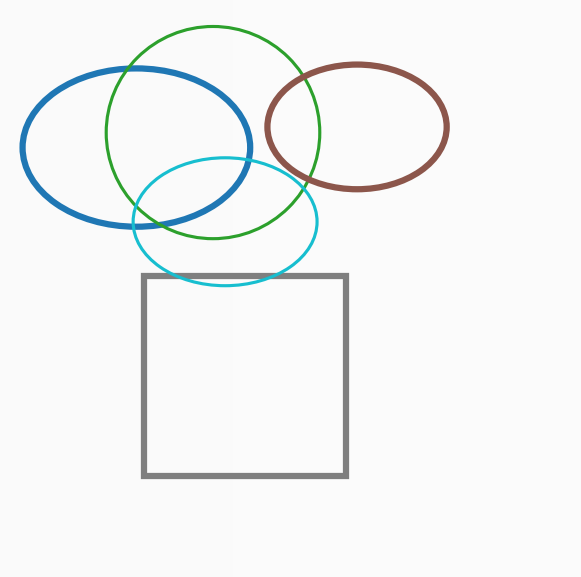[{"shape": "oval", "thickness": 3, "radius": 0.98, "center": [0.235, 0.744]}, {"shape": "circle", "thickness": 1.5, "radius": 0.92, "center": [0.366, 0.77]}, {"shape": "oval", "thickness": 3, "radius": 0.77, "center": [0.614, 0.779]}, {"shape": "square", "thickness": 3, "radius": 0.87, "center": [0.422, 0.348]}, {"shape": "oval", "thickness": 1.5, "radius": 0.79, "center": [0.387, 0.615]}]